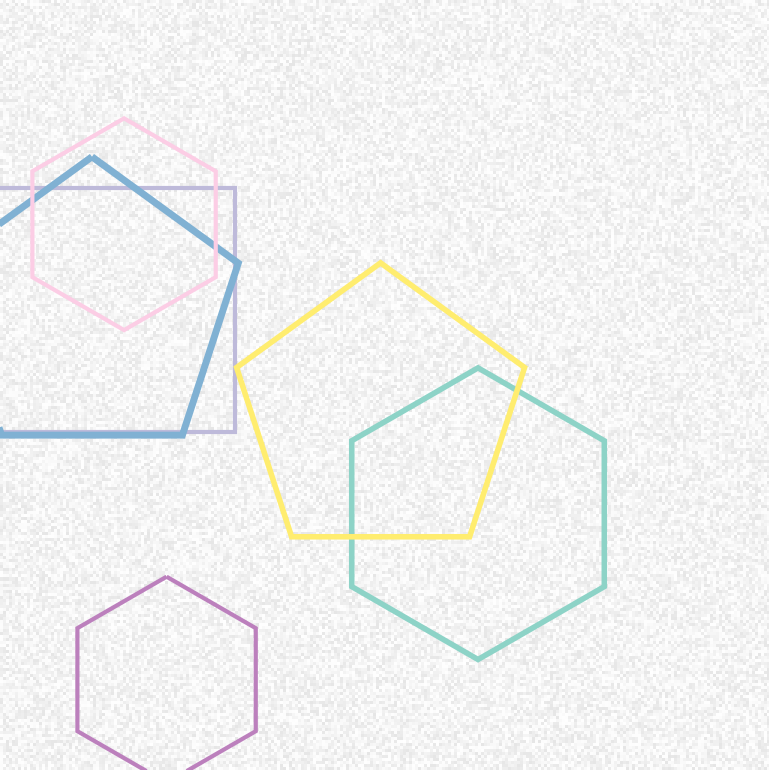[{"shape": "hexagon", "thickness": 2, "radius": 0.95, "center": [0.621, 0.333]}, {"shape": "square", "thickness": 1.5, "radius": 0.79, "center": [0.146, 0.598]}, {"shape": "pentagon", "thickness": 2.5, "radius": 1.0, "center": [0.119, 0.597]}, {"shape": "hexagon", "thickness": 1.5, "radius": 0.69, "center": [0.161, 0.709]}, {"shape": "hexagon", "thickness": 1.5, "radius": 0.67, "center": [0.216, 0.117]}, {"shape": "pentagon", "thickness": 2, "radius": 0.98, "center": [0.494, 0.462]}]